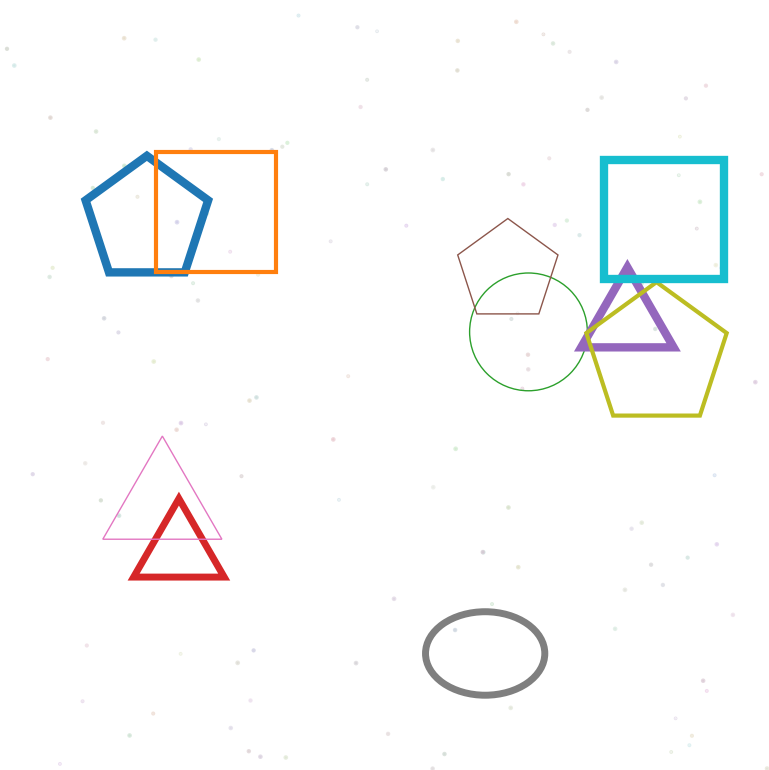[{"shape": "pentagon", "thickness": 3, "radius": 0.42, "center": [0.191, 0.714]}, {"shape": "square", "thickness": 1.5, "radius": 0.39, "center": [0.28, 0.724]}, {"shape": "circle", "thickness": 0.5, "radius": 0.38, "center": [0.686, 0.569]}, {"shape": "triangle", "thickness": 2.5, "radius": 0.34, "center": [0.232, 0.284]}, {"shape": "triangle", "thickness": 3, "radius": 0.35, "center": [0.815, 0.584]}, {"shape": "pentagon", "thickness": 0.5, "radius": 0.34, "center": [0.66, 0.648]}, {"shape": "triangle", "thickness": 0.5, "radius": 0.45, "center": [0.211, 0.344]}, {"shape": "oval", "thickness": 2.5, "radius": 0.39, "center": [0.63, 0.151]}, {"shape": "pentagon", "thickness": 1.5, "radius": 0.48, "center": [0.853, 0.538]}, {"shape": "square", "thickness": 3, "radius": 0.39, "center": [0.862, 0.715]}]